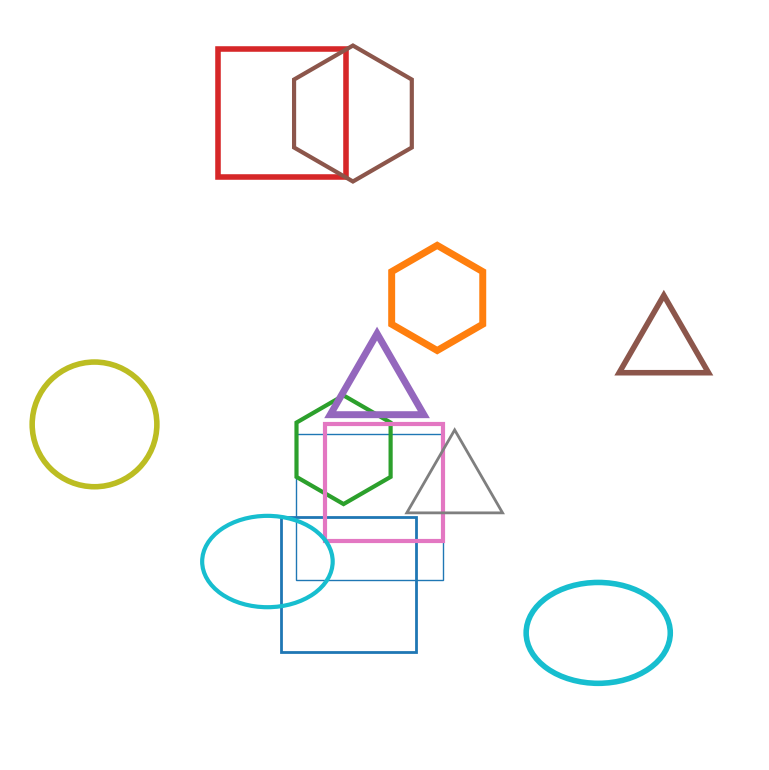[{"shape": "square", "thickness": 0.5, "radius": 0.48, "center": [0.48, 0.342]}, {"shape": "square", "thickness": 1, "radius": 0.44, "center": [0.453, 0.241]}, {"shape": "hexagon", "thickness": 2.5, "radius": 0.34, "center": [0.568, 0.613]}, {"shape": "hexagon", "thickness": 1.5, "radius": 0.35, "center": [0.446, 0.416]}, {"shape": "square", "thickness": 2, "radius": 0.42, "center": [0.366, 0.853]}, {"shape": "triangle", "thickness": 2.5, "radius": 0.35, "center": [0.49, 0.497]}, {"shape": "hexagon", "thickness": 1.5, "radius": 0.44, "center": [0.458, 0.853]}, {"shape": "triangle", "thickness": 2, "radius": 0.33, "center": [0.862, 0.549]}, {"shape": "square", "thickness": 1.5, "radius": 0.38, "center": [0.498, 0.373]}, {"shape": "triangle", "thickness": 1, "radius": 0.36, "center": [0.59, 0.37]}, {"shape": "circle", "thickness": 2, "radius": 0.4, "center": [0.123, 0.449]}, {"shape": "oval", "thickness": 2, "radius": 0.47, "center": [0.777, 0.178]}, {"shape": "oval", "thickness": 1.5, "radius": 0.42, "center": [0.347, 0.271]}]